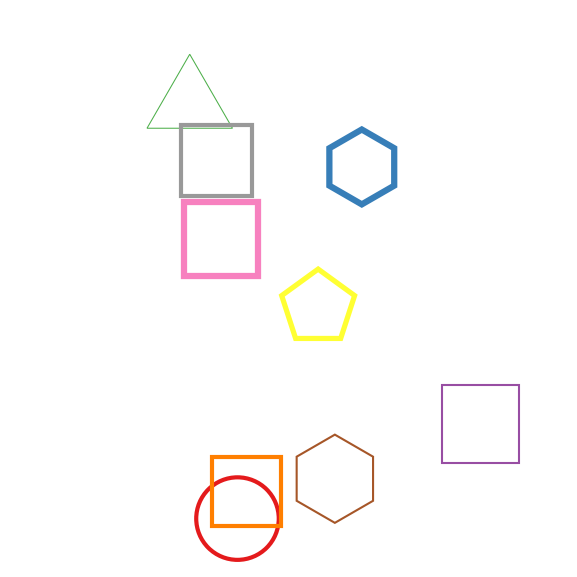[{"shape": "circle", "thickness": 2, "radius": 0.36, "center": [0.411, 0.101]}, {"shape": "hexagon", "thickness": 3, "radius": 0.32, "center": [0.626, 0.71]}, {"shape": "triangle", "thickness": 0.5, "radius": 0.43, "center": [0.329, 0.82]}, {"shape": "square", "thickness": 1, "radius": 0.33, "center": [0.832, 0.265]}, {"shape": "square", "thickness": 2, "radius": 0.3, "center": [0.426, 0.148]}, {"shape": "pentagon", "thickness": 2.5, "radius": 0.33, "center": [0.551, 0.467]}, {"shape": "hexagon", "thickness": 1, "radius": 0.38, "center": [0.58, 0.17]}, {"shape": "square", "thickness": 3, "radius": 0.32, "center": [0.383, 0.586]}, {"shape": "square", "thickness": 2, "radius": 0.31, "center": [0.374, 0.722]}]